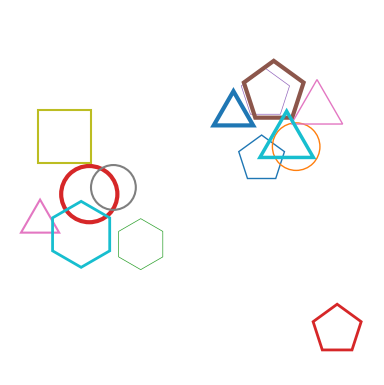[{"shape": "triangle", "thickness": 3, "radius": 0.3, "center": [0.606, 0.704]}, {"shape": "pentagon", "thickness": 1, "radius": 0.31, "center": [0.679, 0.587]}, {"shape": "circle", "thickness": 1, "radius": 0.31, "center": [0.769, 0.619]}, {"shape": "hexagon", "thickness": 0.5, "radius": 0.33, "center": [0.365, 0.366]}, {"shape": "pentagon", "thickness": 2, "radius": 0.33, "center": [0.876, 0.144]}, {"shape": "circle", "thickness": 3, "radius": 0.36, "center": [0.232, 0.496]}, {"shape": "pentagon", "thickness": 0.5, "radius": 0.33, "center": [0.689, 0.757]}, {"shape": "pentagon", "thickness": 3, "radius": 0.41, "center": [0.711, 0.76]}, {"shape": "triangle", "thickness": 1.5, "radius": 0.29, "center": [0.104, 0.424]}, {"shape": "triangle", "thickness": 1, "radius": 0.38, "center": [0.823, 0.716]}, {"shape": "circle", "thickness": 1.5, "radius": 0.29, "center": [0.295, 0.513]}, {"shape": "square", "thickness": 1.5, "radius": 0.34, "center": [0.167, 0.646]}, {"shape": "hexagon", "thickness": 2, "radius": 0.43, "center": [0.211, 0.391]}, {"shape": "triangle", "thickness": 2.5, "radius": 0.4, "center": [0.745, 0.631]}]